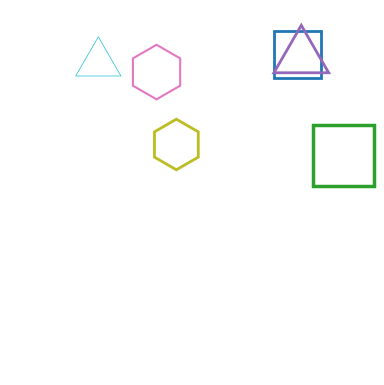[{"shape": "square", "thickness": 2, "radius": 0.31, "center": [0.773, 0.859]}, {"shape": "square", "thickness": 2.5, "radius": 0.39, "center": [0.892, 0.596]}, {"shape": "triangle", "thickness": 2, "radius": 0.41, "center": [0.783, 0.852]}, {"shape": "hexagon", "thickness": 1.5, "radius": 0.35, "center": [0.407, 0.813]}, {"shape": "hexagon", "thickness": 2, "radius": 0.33, "center": [0.458, 0.625]}, {"shape": "triangle", "thickness": 0.5, "radius": 0.34, "center": [0.255, 0.837]}]